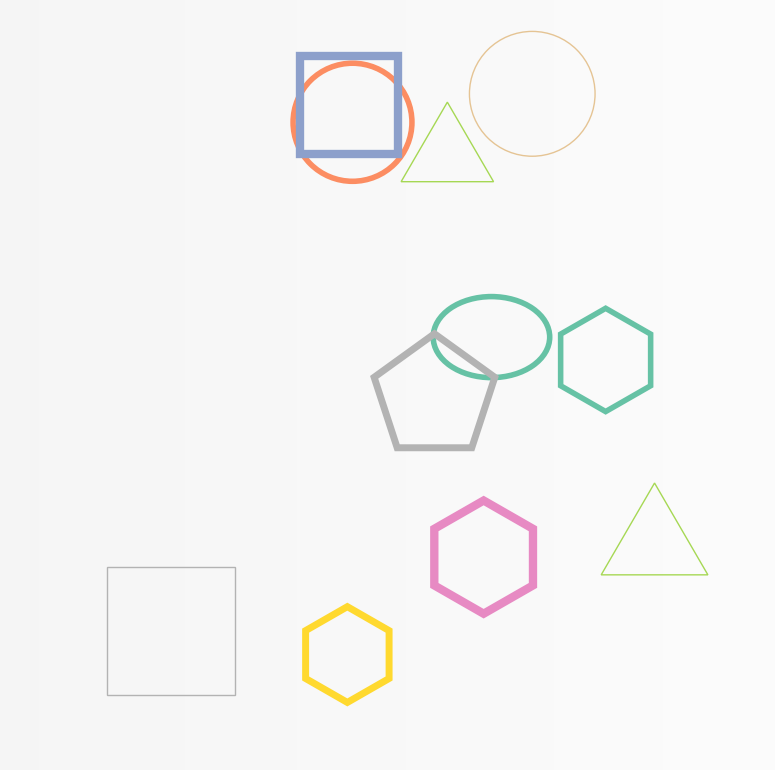[{"shape": "hexagon", "thickness": 2, "radius": 0.34, "center": [0.781, 0.533]}, {"shape": "oval", "thickness": 2, "radius": 0.38, "center": [0.634, 0.562]}, {"shape": "circle", "thickness": 2, "radius": 0.38, "center": [0.455, 0.841]}, {"shape": "square", "thickness": 3, "radius": 0.32, "center": [0.45, 0.863]}, {"shape": "hexagon", "thickness": 3, "radius": 0.37, "center": [0.624, 0.276]}, {"shape": "triangle", "thickness": 0.5, "radius": 0.4, "center": [0.845, 0.293]}, {"shape": "triangle", "thickness": 0.5, "radius": 0.34, "center": [0.577, 0.798]}, {"shape": "hexagon", "thickness": 2.5, "radius": 0.31, "center": [0.448, 0.15]}, {"shape": "circle", "thickness": 0.5, "radius": 0.41, "center": [0.687, 0.878]}, {"shape": "square", "thickness": 0.5, "radius": 0.41, "center": [0.221, 0.18]}, {"shape": "pentagon", "thickness": 2.5, "radius": 0.41, "center": [0.561, 0.485]}]